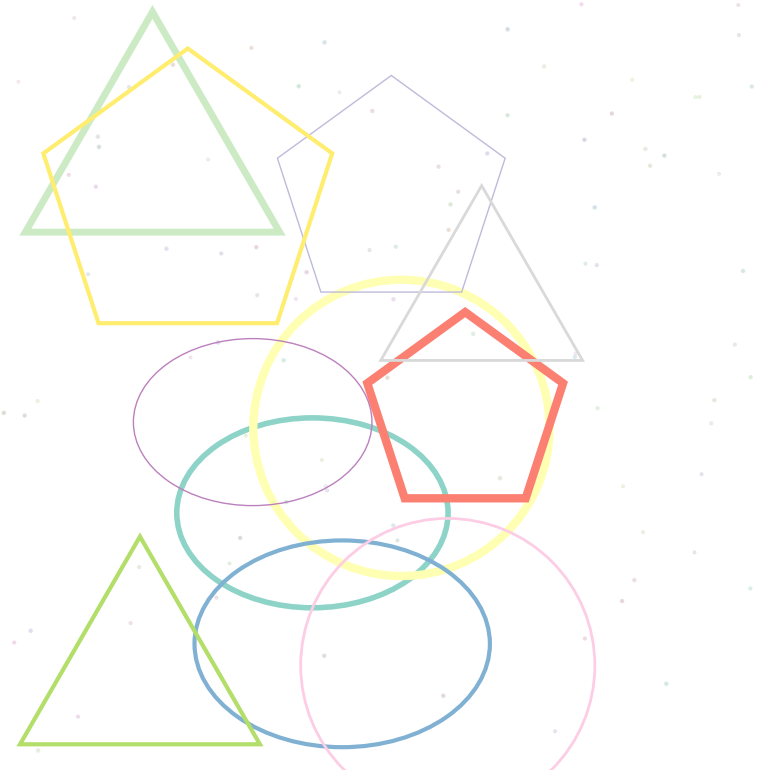[{"shape": "oval", "thickness": 2, "radius": 0.88, "center": [0.406, 0.334]}, {"shape": "circle", "thickness": 3, "radius": 0.96, "center": [0.521, 0.444]}, {"shape": "pentagon", "thickness": 0.5, "radius": 0.78, "center": [0.508, 0.746]}, {"shape": "pentagon", "thickness": 3, "radius": 0.67, "center": [0.604, 0.461]}, {"shape": "oval", "thickness": 1.5, "radius": 0.96, "center": [0.444, 0.164]}, {"shape": "triangle", "thickness": 1.5, "radius": 0.9, "center": [0.182, 0.123]}, {"shape": "circle", "thickness": 1, "radius": 0.96, "center": [0.582, 0.136]}, {"shape": "triangle", "thickness": 1, "radius": 0.76, "center": [0.626, 0.608]}, {"shape": "oval", "thickness": 0.5, "radius": 0.77, "center": [0.328, 0.452]}, {"shape": "triangle", "thickness": 2.5, "radius": 0.95, "center": [0.198, 0.794]}, {"shape": "pentagon", "thickness": 1.5, "radius": 0.99, "center": [0.244, 0.74]}]